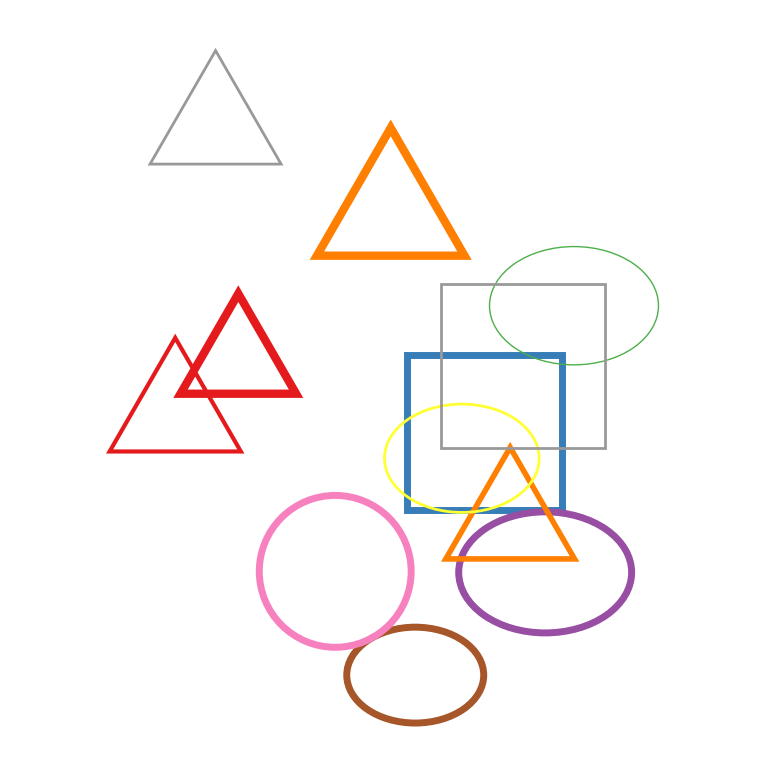[{"shape": "triangle", "thickness": 1.5, "radius": 0.49, "center": [0.228, 0.463]}, {"shape": "triangle", "thickness": 3, "radius": 0.43, "center": [0.309, 0.532]}, {"shape": "square", "thickness": 2.5, "radius": 0.5, "center": [0.629, 0.438]}, {"shape": "oval", "thickness": 0.5, "radius": 0.55, "center": [0.745, 0.603]}, {"shape": "oval", "thickness": 2.5, "radius": 0.56, "center": [0.708, 0.257]}, {"shape": "triangle", "thickness": 3, "radius": 0.55, "center": [0.507, 0.723]}, {"shape": "triangle", "thickness": 2, "radius": 0.48, "center": [0.663, 0.322]}, {"shape": "oval", "thickness": 1, "radius": 0.5, "center": [0.6, 0.405]}, {"shape": "oval", "thickness": 2.5, "radius": 0.44, "center": [0.539, 0.123]}, {"shape": "circle", "thickness": 2.5, "radius": 0.49, "center": [0.435, 0.258]}, {"shape": "square", "thickness": 1, "radius": 0.53, "center": [0.679, 0.524]}, {"shape": "triangle", "thickness": 1, "radius": 0.49, "center": [0.28, 0.836]}]